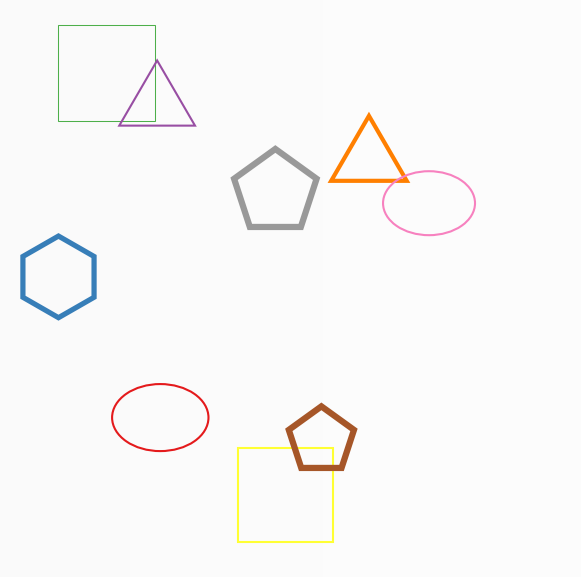[{"shape": "oval", "thickness": 1, "radius": 0.41, "center": [0.276, 0.276]}, {"shape": "hexagon", "thickness": 2.5, "radius": 0.35, "center": [0.101, 0.52]}, {"shape": "square", "thickness": 0.5, "radius": 0.41, "center": [0.183, 0.873]}, {"shape": "triangle", "thickness": 1, "radius": 0.38, "center": [0.27, 0.819]}, {"shape": "triangle", "thickness": 2, "radius": 0.37, "center": [0.635, 0.724]}, {"shape": "square", "thickness": 1, "radius": 0.41, "center": [0.492, 0.142]}, {"shape": "pentagon", "thickness": 3, "radius": 0.29, "center": [0.553, 0.237]}, {"shape": "oval", "thickness": 1, "radius": 0.4, "center": [0.738, 0.647]}, {"shape": "pentagon", "thickness": 3, "radius": 0.37, "center": [0.474, 0.667]}]